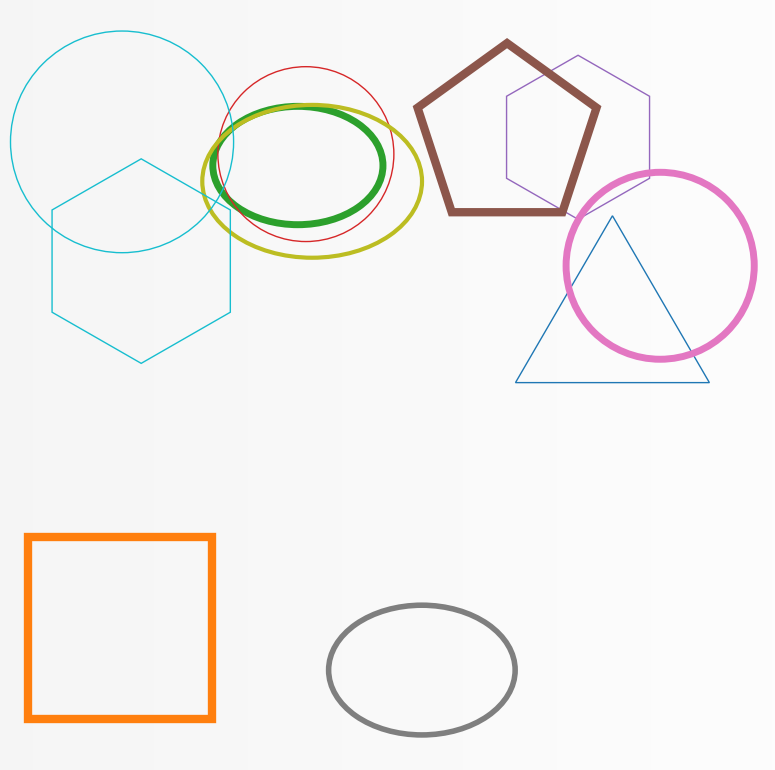[{"shape": "triangle", "thickness": 0.5, "radius": 0.72, "center": [0.79, 0.575]}, {"shape": "square", "thickness": 3, "radius": 0.59, "center": [0.155, 0.184]}, {"shape": "oval", "thickness": 2.5, "radius": 0.55, "center": [0.384, 0.785]}, {"shape": "circle", "thickness": 0.5, "radius": 0.57, "center": [0.395, 0.8]}, {"shape": "hexagon", "thickness": 0.5, "radius": 0.53, "center": [0.746, 0.822]}, {"shape": "pentagon", "thickness": 3, "radius": 0.61, "center": [0.654, 0.823]}, {"shape": "circle", "thickness": 2.5, "radius": 0.61, "center": [0.852, 0.655]}, {"shape": "oval", "thickness": 2, "radius": 0.6, "center": [0.544, 0.13]}, {"shape": "oval", "thickness": 1.5, "radius": 0.71, "center": [0.403, 0.765]}, {"shape": "circle", "thickness": 0.5, "radius": 0.72, "center": [0.157, 0.816]}, {"shape": "hexagon", "thickness": 0.5, "radius": 0.66, "center": [0.182, 0.661]}]